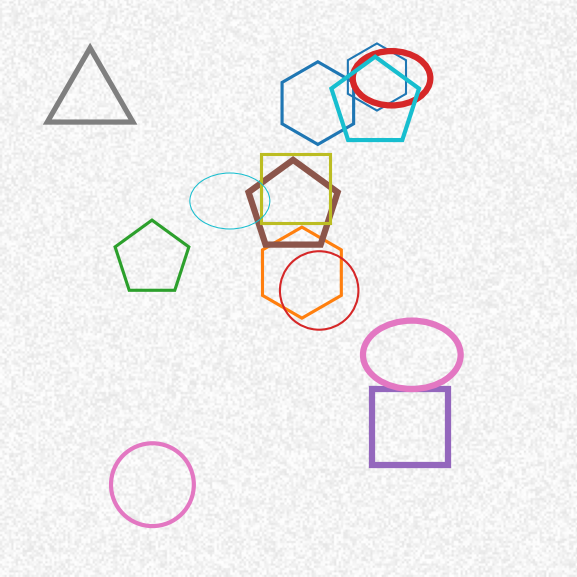[{"shape": "hexagon", "thickness": 1.5, "radius": 0.36, "center": [0.55, 0.821]}, {"shape": "hexagon", "thickness": 1, "radius": 0.29, "center": [0.653, 0.866]}, {"shape": "hexagon", "thickness": 1.5, "radius": 0.39, "center": [0.523, 0.527]}, {"shape": "pentagon", "thickness": 1.5, "radius": 0.34, "center": [0.263, 0.551]}, {"shape": "oval", "thickness": 3, "radius": 0.34, "center": [0.678, 0.864]}, {"shape": "circle", "thickness": 1, "radius": 0.34, "center": [0.553, 0.496]}, {"shape": "square", "thickness": 3, "radius": 0.33, "center": [0.71, 0.26]}, {"shape": "pentagon", "thickness": 3, "radius": 0.41, "center": [0.508, 0.641]}, {"shape": "oval", "thickness": 3, "radius": 0.42, "center": [0.713, 0.385]}, {"shape": "circle", "thickness": 2, "radius": 0.36, "center": [0.264, 0.16]}, {"shape": "triangle", "thickness": 2.5, "radius": 0.43, "center": [0.156, 0.831]}, {"shape": "square", "thickness": 1.5, "radius": 0.3, "center": [0.512, 0.673]}, {"shape": "oval", "thickness": 0.5, "radius": 0.35, "center": [0.398, 0.651]}, {"shape": "pentagon", "thickness": 2, "radius": 0.4, "center": [0.65, 0.821]}]